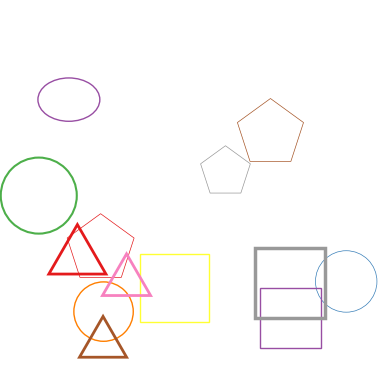[{"shape": "pentagon", "thickness": 0.5, "radius": 0.46, "center": [0.261, 0.354]}, {"shape": "triangle", "thickness": 2, "radius": 0.43, "center": [0.201, 0.331]}, {"shape": "circle", "thickness": 0.5, "radius": 0.4, "center": [0.899, 0.269]}, {"shape": "circle", "thickness": 1.5, "radius": 0.49, "center": [0.101, 0.492]}, {"shape": "square", "thickness": 1, "radius": 0.39, "center": [0.755, 0.174]}, {"shape": "oval", "thickness": 1, "radius": 0.4, "center": [0.179, 0.741]}, {"shape": "circle", "thickness": 1, "radius": 0.39, "center": [0.269, 0.191]}, {"shape": "square", "thickness": 1, "radius": 0.44, "center": [0.453, 0.252]}, {"shape": "triangle", "thickness": 2, "radius": 0.35, "center": [0.268, 0.107]}, {"shape": "pentagon", "thickness": 0.5, "radius": 0.45, "center": [0.702, 0.654]}, {"shape": "triangle", "thickness": 2, "radius": 0.36, "center": [0.329, 0.268]}, {"shape": "square", "thickness": 2.5, "radius": 0.45, "center": [0.754, 0.265]}, {"shape": "pentagon", "thickness": 0.5, "radius": 0.34, "center": [0.586, 0.554]}]